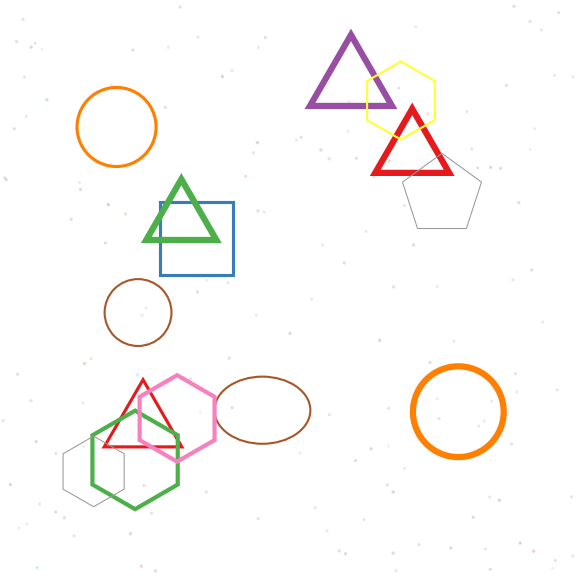[{"shape": "triangle", "thickness": 1.5, "radius": 0.39, "center": [0.248, 0.264]}, {"shape": "triangle", "thickness": 3, "radius": 0.37, "center": [0.714, 0.737]}, {"shape": "square", "thickness": 1.5, "radius": 0.32, "center": [0.341, 0.586]}, {"shape": "triangle", "thickness": 3, "radius": 0.35, "center": [0.314, 0.619]}, {"shape": "hexagon", "thickness": 2, "radius": 0.43, "center": [0.234, 0.203]}, {"shape": "triangle", "thickness": 3, "radius": 0.41, "center": [0.608, 0.857]}, {"shape": "circle", "thickness": 1.5, "radius": 0.34, "center": [0.202, 0.779]}, {"shape": "circle", "thickness": 3, "radius": 0.39, "center": [0.794, 0.286]}, {"shape": "hexagon", "thickness": 1, "radius": 0.34, "center": [0.694, 0.825]}, {"shape": "circle", "thickness": 1, "radius": 0.29, "center": [0.239, 0.458]}, {"shape": "oval", "thickness": 1, "radius": 0.42, "center": [0.454, 0.289]}, {"shape": "hexagon", "thickness": 2, "radius": 0.37, "center": [0.307, 0.275]}, {"shape": "hexagon", "thickness": 0.5, "radius": 0.31, "center": [0.162, 0.183]}, {"shape": "pentagon", "thickness": 0.5, "radius": 0.36, "center": [0.765, 0.662]}]